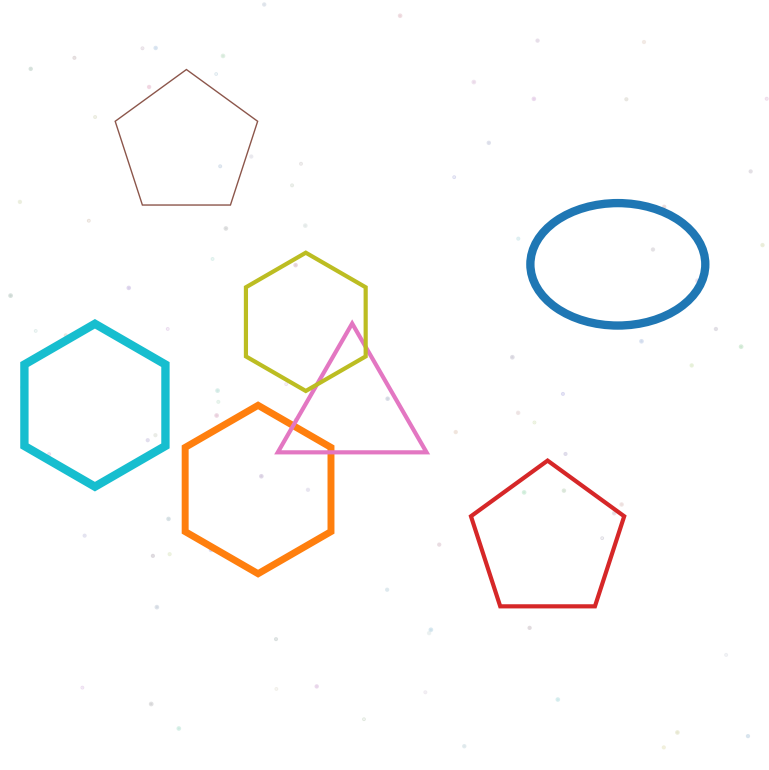[{"shape": "oval", "thickness": 3, "radius": 0.57, "center": [0.802, 0.657]}, {"shape": "hexagon", "thickness": 2.5, "radius": 0.55, "center": [0.335, 0.364]}, {"shape": "pentagon", "thickness": 1.5, "radius": 0.52, "center": [0.711, 0.297]}, {"shape": "pentagon", "thickness": 0.5, "radius": 0.49, "center": [0.242, 0.812]}, {"shape": "triangle", "thickness": 1.5, "radius": 0.56, "center": [0.457, 0.468]}, {"shape": "hexagon", "thickness": 1.5, "radius": 0.45, "center": [0.397, 0.582]}, {"shape": "hexagon", "thickness": 3, "radius": 0.53, "center": [0.123, 0.474]}]